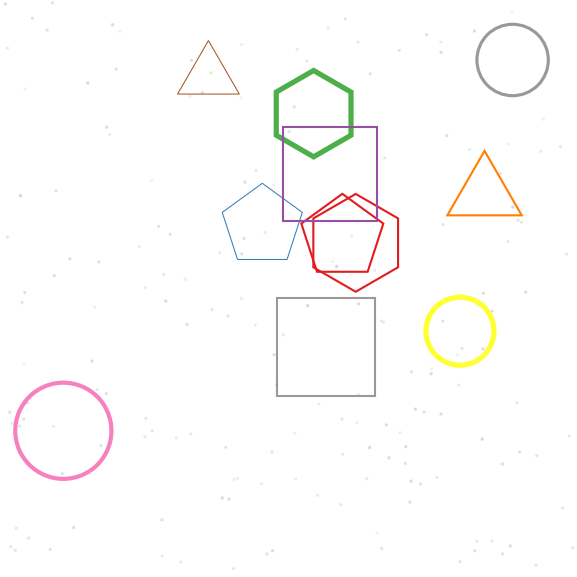[{"shape": "hexagon", "thickness": 1, "radius": 0.42, "center": [0.616, 0.579]}, {"shape": "pentagon", "thickness": 1, "radius": 0.37, "center": [0.593, 0.589]}, {"shape": "pentagon", "thickness": 0.5, "radius": 0.36, "center": [0.454, 0.609]}, {"shape": "hexagon", "thickness": 2.5, "radius": 0.37, "center": [0.543, 0.802]}, {"shape": "square", "thickness": 1, "radius": 0.41, "center": [0.572, 0.698]}, {"shape": "triangle", "thickness": 1, "radius": 0.37, "center": [0.839, 0.663]}, {"shape": "circle", "thickness": 2.5, "radius": 0.29, "center": [0.796, 0.426]}, {"shape": "triangle", "thickness": 0.5, "radius": 0.31, "center": [0.361, 0.867]}, {"shape": "circle", "thickness": 2, "radius": 0.42, "center": [0.11, 0.253]}, {"shape": "square", "thickness": 1, "radius": 0.42, "center": [0.565, 0.399]}, {"shape": "circle", "thickness": 1.5, "radius": 0.31, "center": [0.888, 0.895]}]